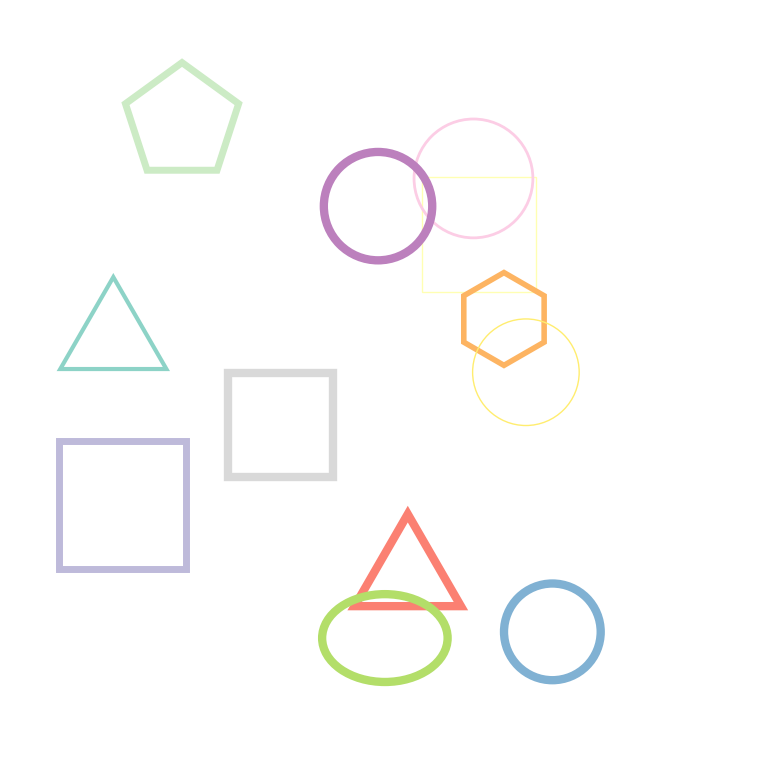[{"shape": "triangle", "thickness": 1.5, "radius": 0.4, "center": [0.147, 0.561]}, {"shape": "square", "thickness": 0.5, "radius": 0.37, "center": [0.622, 0.696]}, {"shape": "square", "thickness": 2.5, "radius": 0.41, "center": [0.159, 0.344]}, {"shape": "triangle", "thickness": 3, "radius": 0.4, "center": [0.53, 0.253]}, {"shape": "circle", "thickness": 3, "radius": 0.31, "center": [0.717, 0.179]}, {"shape": "hexagon", "thickness": 2, "radius": 0.3, "center": [0.654, 0.586]}, {"shape": "oval", "thickness": 3, "radius": 0.41, "center": [0.5, 0.171]}, {"shape": "circle", "thickness": 1, "radius": 0.39, "center": [0.615, 0.768]}, {"shape": "square", "thickness": 3, "radius": 0.34, "center": [0.364, 0.448]}, {"shape": "circle", "thickness": 3, "radius": 0.35, "center": [0.491, 0.732]}, {"shape": "pentagon", "thickness": 2.5, "radius": 0.39, "center": [0.236, 0.841]}, {"shape": "circle", "thickness": 0.5, "radius": 0.35, "center": [0.683, 0.517]}]